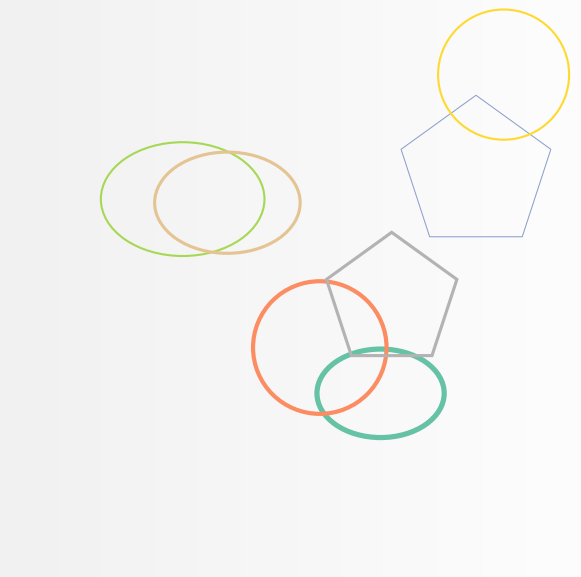[{"shape": "oval", "thickness": 2.5, "radius": 0.55, "center": [0.655, 0.318]}, {"shape": "circle", "thickness": 2, "radius": 0.57, "center": [0.55, 0.397]}, {"shape": "pentagon", "thickness": 0.5, "radius": 0.68, "center": [0.819, 0.699]}, {"shape": "oval", "thickness": 1, "radius": 0.7, "center": [0.314, 0.654]}, {"shape": "circle", "thickness": 1, "radius": 0.56, "center": [0.866, 0.87]}, {"shape": "oval", "thickness": 1.5, "radius": 0.63, "center": [0.391, 0.648]}, {"shape": "pentagon", "thickness": 1.5, "radius": 0.59, "center": [0.674, 0.479]}]